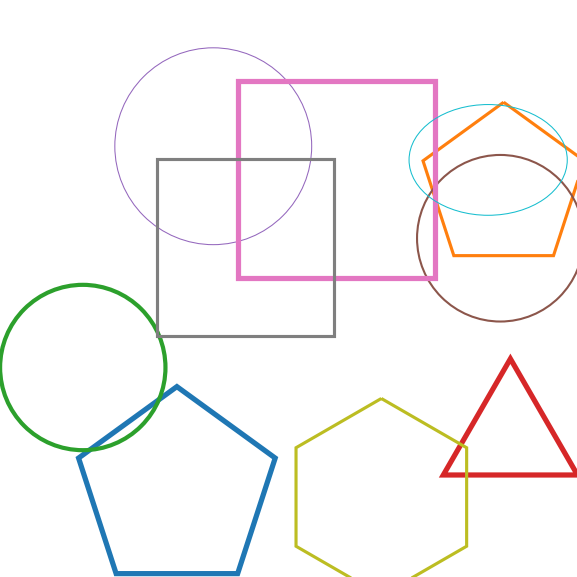[{"shape": "pentagon", "thickness": 2.5, "radius": 0.9, "center": [0.306, 0.151]}, {"shape": "pentagon", "thickness": 1.5, "radius": 0.73, "center": [0.872, 0.675]}, {"shape": "circle", "thickness": 2, "radius": 0.72, "center": [0.143, 0.363]}, {"shape": "triangle", "thickness": 2.5, "radius": 0.67, "center": [0.884, 0.244]}, {"shape": "circle", "thickness": 0.5, "radius": 0.85, "center": [0.369, 0.746]}, {"shape": "circle", "thickness": 1, "radius": 0.72, "center": [0.866, 0.587]}, {"shape": "square", "thickness": 2.5, "radius": 0.85, "center": [0.583, 0.688]}, {"shape": "square", "thickness": 1.5, "radius": 0.77, "center": [0.425, 0.57]}, {"shape": "hexagon", "thickness": 1.5, "radius": 0.85, "center": [0.66, 0.139]}, {"shape": "oval", "thickness": 0.5, "radius": 0.68, "center": [0.845, 0.722]}]